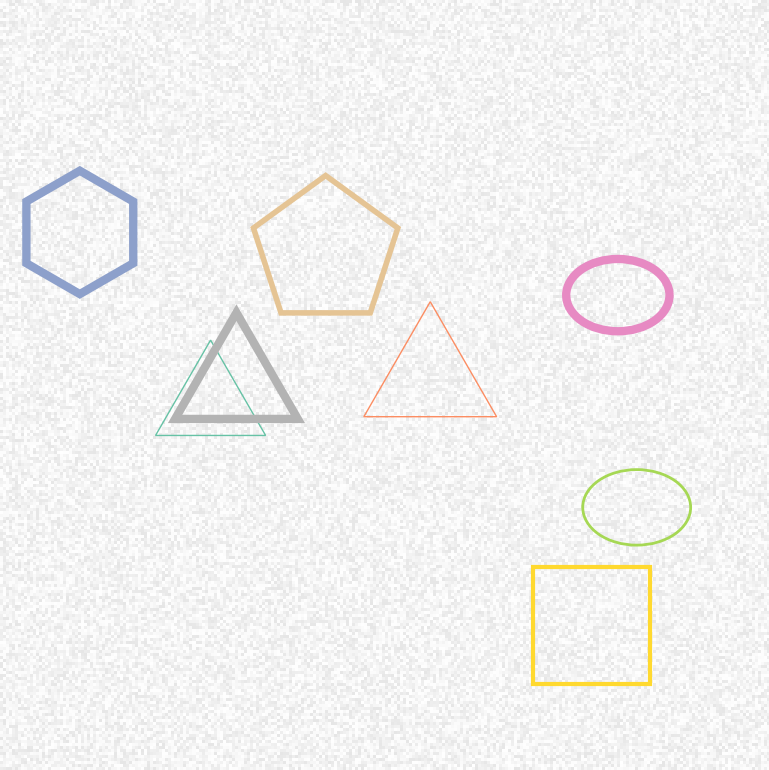[{"shape": "triangle", "thickness": 0.5, "radius": 0.41, "center": [0.273, 0.476]}, {"shape": "triangle", "thickness": 0.5, "radius": 0.5, "center": [0.559, 0.509]}, {"shape": "hexagon", "thickness": 3, "radius": 0.4, "center": [0.104, 0.698]}, {"shape": "oval", "thickness": 3, "radius": 0.34, "center": [0.802, 0.617]}, {"shape": "oval", "thickness": 1, "radius": 0.35, "center": [0.827, 0.341]}, {"shape": "square", "thickness": 1.5, "radius": 0.38, "center": [0.768, 0.188]}, {"shape": "pentagon", "thickness": 2, "radius": 0.49, "center": [0.423, 0.673]}, {"shape": "triangle", "thickness": 3, "radius": 0.46, "center": [0.307, 0.502]}]